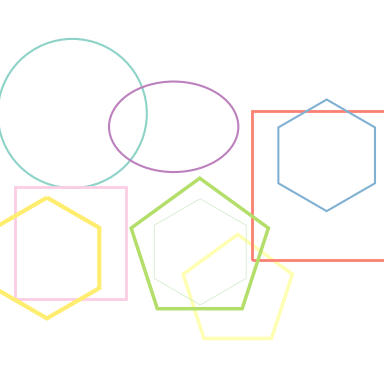[{"shape": "circle", "thickness": 1.5, "radius": 0.97, "center": [0.188, 0.705]}, {"shape": "pentagon", "thickness": 2.5, "radius": 0.75, "center": [0.617, 0.242]}, {"shape": "square", "thickness": 2, "radius": 0.97, "center": [0.848, 0.518]}, {"shape": "hexagon", "thickness": 1.5, "radius": 0.72, "center": [0.849, 0.597]}, {"shape": "pentagon", "thickness": 2.5, "radius": 0.94, "center": [0.519, 0.35]}, {"shape": "square", "thickness": 2, "radius": 0.73, "center": [0.183, 0.369]}, {"shape": "oval", "thickness": 1.5, "radius": 0.84, "center": [0.451, 0.671]}, {"shape": "hexagon", "thickness": 0.5, "radius": 0.69, "center": [0.52, 0.346]}, {"shape": "hexagon", "thickness": 3, "radius": 0.78, "center": [0.122, 0.33]}]